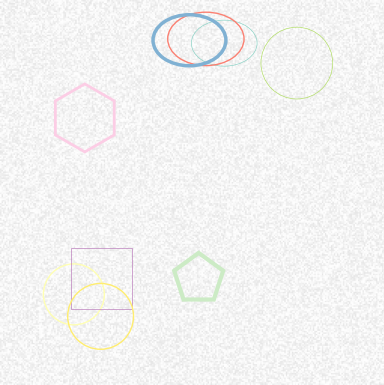[{"shape": "oval", "thickness": 0.5, "radius": 0.43, "center": [0.582, 0.888]}, {"shape": "circle", "thickness": 1, "radius": 0.4, "center": [0.192, 0.235]}, {"shape": "oval", "thickness": 1, "radius": 0.5, "center": [0.535, 0.899]}, {"shape": "oval", "thickness": 2.5, "radius": 0.47, "center": [0.492, 0.895]}, {"shape": "circle", "thickness": 0.5, "radius": 0.47, "center": [0.771, 0.836]}, {"shape": "hexagon", "thickness": 2, "radius": 0.44, "center": [0.22, 0.694]}, {"shape": "square", "thickness": 0.5, "radius": 0.4, "center": [0.263, 0.278]}, {"shape": "pentagon", "thickness": 3, "radius": 0.33, "center": [0.516, 0.276]}, {"shape": "circle", "thickness": 1, "radius": 0.43, "center": [0.261, 0.178]}]